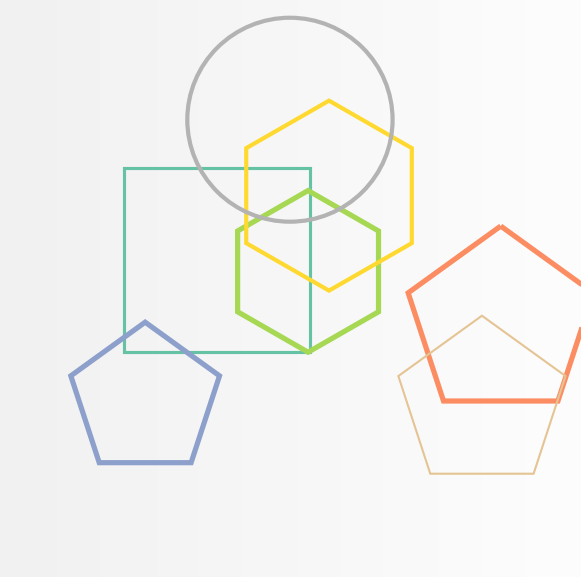[{"shape": "square", "thickness": 1.5, "radius": 0.8, "center": [0.373, 0.549]}, {"shape": "pentagon", "thickness": 2.5, "radius": 0.84, "center": [0.861, 0.44]}, {"shape": "pentagon", "thickness": 2.5, "radius": 0.67, "center": [0.25, 0.307]}, {"shape": "hexagon", "thickness": 2.5, "radius": 0.7, "center": [0.53, 0.529]}, {"shape": "hexagon", "thickness": 2, "radius": 0.82, "center": [0.566, 0.66]}, {"shape": "pentagon", "thickness": 1, "radius": 0.76, "center": [0.829, 0.301]}, {"shape": "circle", "thickness": 2, "radius": 0.88, "center": [0.499, 0.792]}]